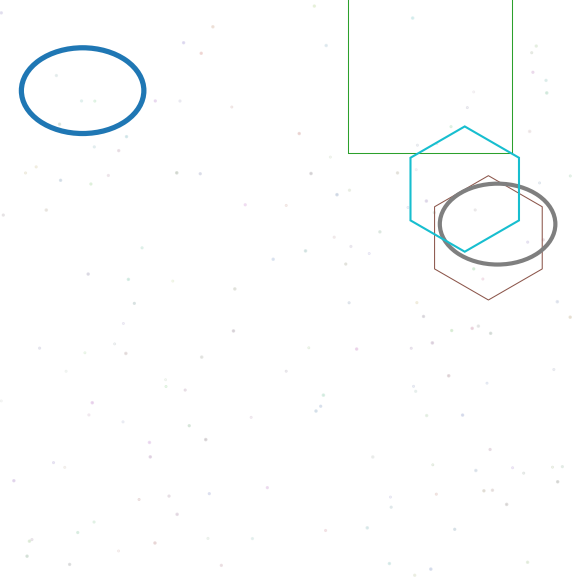[{"shape": "oval", "thickness": 2.5, "radius": 0.53, "center": [0.143, 0.842]}, {"shape": "square", "thickness": 0.5, "radius": 0.71, "center": [0.744, 0.876]}, {"shape": "hexagon", "thickness": 0.5, "radius": 0.54, "center": [0.846, 0.587]}, {"shape": "oval", "thickness": 2, "radius": 0.5, "center": [0.862, 0.611]}, {"shape": "hexagon", "thickness": 1, "radius": 0.54, "center": [0.805, 0.672]}]